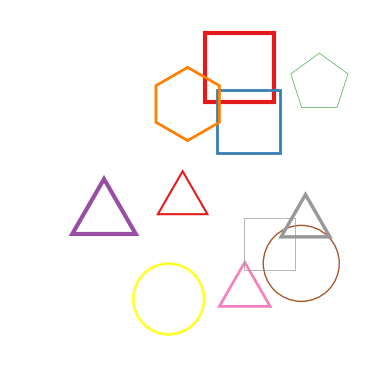[{"shape": "triangle", "thickness": 1.5, "radius": 0.37, "center": [0.474, 0.481]}, {"shape": "square", "thickness": 3, "radius": 0.45, "center": [0.621, 0.825]}, {"shape": "square", "thickness": 2, "radius": 0.41, "center": [0.646, 0.684]}, {"shape": "pentagon", "thickness": 0.5, "radius": 0.39, "center": [0.83, 0.784]}, {"shape": "triangle", "thickness": 3, "radius": 0.48, "center": [0.27, 0.44]}, {"shape": "hexagon", "thickness": 2, "radius": 0.48, "center": [0.487, 0.73]}, {"shape": "circle", "thickness": 2, "radius": 0.46, "center": [0.438, 0.223]}, {"shape": "circle", "thickness": 1, "radius": 0.49, "center": [0.783, 0.316]}, {"shape": "triangle", "thickness": 2, "radius": 0.38, "center": [0.636, 0.242]}, {"shape": "square", "thickness": 0.5, "radius": 0.34, "center": [0.7, 0.366]}, {"shape": "triangle", "thickness": 2.5, "radius": 0.37, "center": [0.793, 0.421]}]